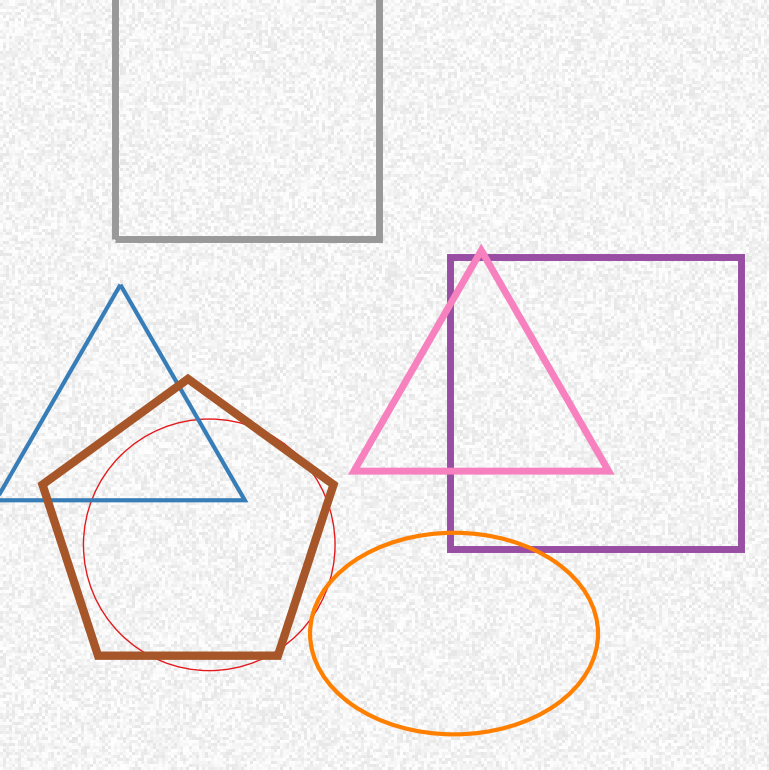[{"shape": "circle", "thickness": 0.5, "radius": 0.82, "center": [0.272, 0.292]}, {"shape": "triangle", "thickness": 1.5, "radius": 0.93, "center": [0.156, 0.444]}, {"shape": "square", "thickness": 2.5, "radius": 0.95, "center": [0.773, 0.476]}, {"shape": "oval", "thickness": 1.5, "radius": 0.93, "center": [0.59, 0.177]}, {"shape": "pentagon", "thickness": 3, "radius": 0.99, "center": [0.244, 0.309]}, {"shape": "triangle", "thickness": 2.5, "radius": 0.96, "center": [0.625, 0.484]}, {"shape": "square", "thickness": 2.5, "radius": 0.86, "center": [0.321, 0.861]}]